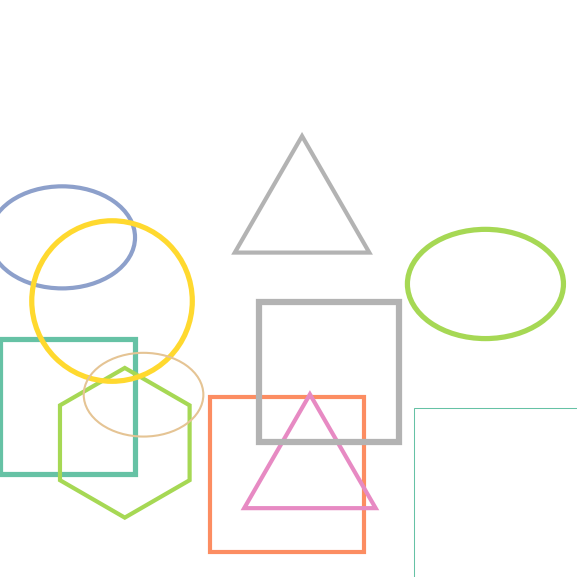[{"shape": "square", "thickness": 0.5, "radius": 0.74, "center": [0.863, 0.146]}, {"shape": "square", "thickness": 2.5, "radius": 0.59, "center": [0.117, 0.296]}, {"shape": "square", "thickness": 2, "radius": 0.67, "center": [0.497, 0.177]}, {"shape": "oval", "thickness": 2, "radius": 0.63, "center": [0.108, 0.588]}, {"shape": "triangle", "thickness": 2, "radius": 0.66, "center": [0.537, 0.185]}, {"shape": "oval", "thickness": 2.5, "radius": 0.68, "center": [0.841, 0.507]}, {"shape": "hexagon", "thickness": 2, "radius": 0.65, "center": [0.216, 0.232]}, {"shape": "circle", "thickness": 2.5, "radius": 0.69, "center": [0.194, 0.478]}, {"shape": "oval", "thickness": 1, "radius": 0.52, "center": [0.249, 0.316]}, {"shape": "square", "thickness": 3, "radius": 0.61, "center": [0.569, 0.354]}, {"shape": "triangle", "thickness": 2, "radius": 0.67, "center": [0.523, 0.629]}]